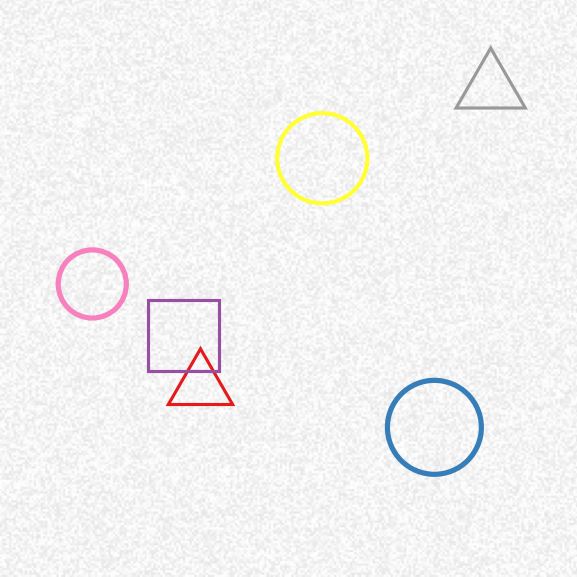[{"shape": "triangle", "thickness": 1.5, "radius": 0.32, "center": [0.347, 0.331]}, {"shape": "circle", "thickness": 2.5, "radius": 0.41, "center": [0.752, 0.259]}, {"shape": "square", "thickness": 1.5, "radius": 0.31, "center": [0.318, 0.418]}, {"shape": "circle", "thickness": 2, "radius": 0.39, "center": [0.558, 0.725]}, {"shape": "circle", "thickness": 2.5, "radius": 0.29, "center": [0.16, 0.507]}, {"shape": "triangle", "thickness": 1.5, "radius": 0.35, "center": [0.85, 0.847]}]